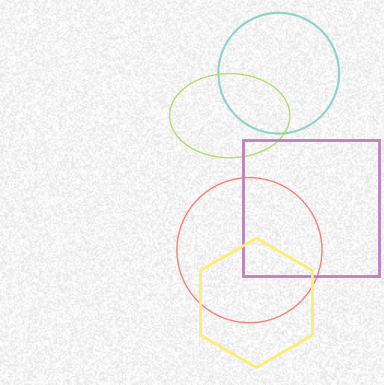[{"shape": "circle", "thickness": 1.5, "radius": 0.78, "center": [0.724, 0.81]}, {"shape": "circle", "thickness": 1, "radius": 0.94, "center": [0.648, 0.35]}, {"shape": "oval", "thickness": 1, "radius": 0.78, "center": [0.597, 0.7]}, {"shape": "square", "thickness": 2, "radius": 0.88, "center": [0.808, 0.459]}, {"shape": "hexagon", "thickness": 2, "radius": 0.84, "center": [0.666, 0.213]}]